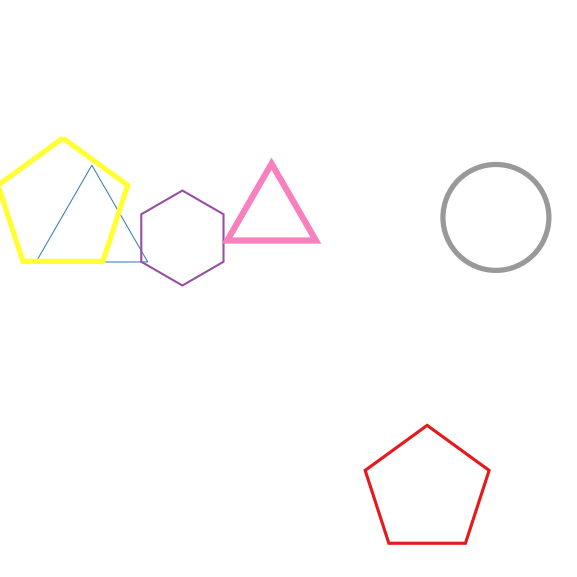[{"shape": "pentagon", "thickness": 1.5, "radius": 0.56, "center": [0.74, 0.15]}, {"shape": "triangle", "thickness": 0.5, "radius": 0.56, "center": [0.159, 0.601]}, {"shape": "hexagon", "thickness": 1, "radius": 0.41, "center": [0.316, 0.587]}, {"shape": "pentagon", "thickness": 2.5, "radius": 0.59, "center": [0.109, 0.642]}, {"shape": "triangle", "thickness": 3, "radius": 0.44, "center": [0.47, 0.627]}, {"shape": "circle", "thickness": 2.5, "radius": 0.46, "center": [0.859, 0.623]}]